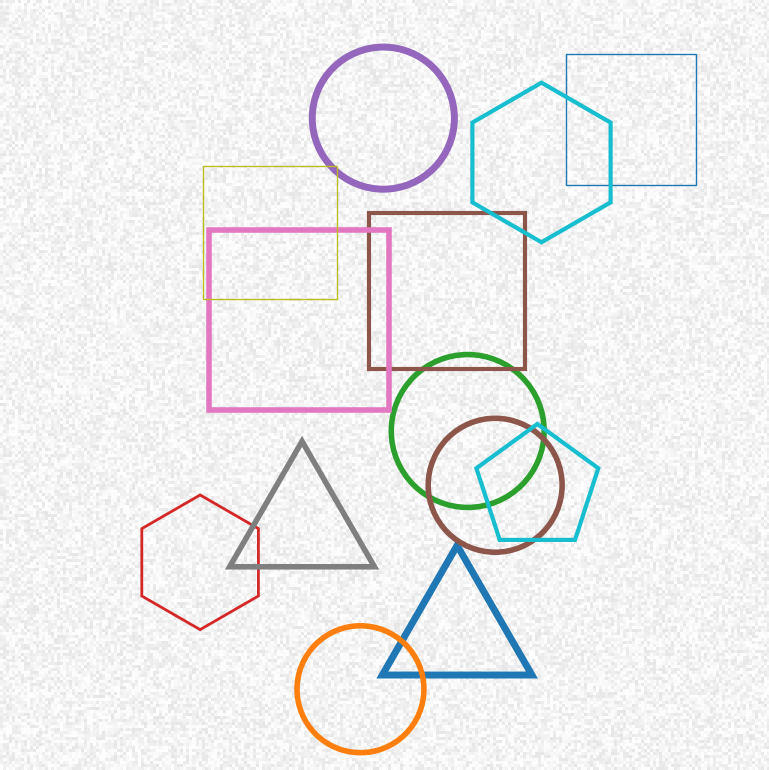[{"shape": "square", "thickness": 0.5, "radius": 0.42, "center": [0.82, 0.845]}, {"shape": "triangle", "thickness": 2.5, "radius": 0.56, "center": [0.594, 0.179]}, {"shape": "circle", "thickness": 2, "radius": 0.41, "center": [0.468, 0.105]}, {"shape": "circle", "thickness": 2, "radius": 0.5, "center": [0.607, 0.44]}, {"shape": "hexagon", "thickness": 1, "radius": 0.44, "center": [0.26, 0.27]}, {"shape": "circle", "thickness": 2.5, "radius": 0.46, "center": [0.498, 0.847]}, {"shape": "square", "thickness": 1.5, "radius": 0.51, "center": [0.581, 0.622]}, {"shape": "circle", "thickness": 2, "radius": 0.43, "center": [0.643, 0.37]}, {"shape": "square", "thickness": 2, "radius": 0.58, "center": [0.389, 0.584]}, {"shape": "triangle", "thickness": 2, "radius": 0.54, "center": [0.392, 0.318]}, {"shape": "square", "thickness": 0.5, "radius": 0.43, "center": [0.351, 0.698]}, {"shape": "hexagon", "thickness": 1.5, "radius": 0.52, "center": [0.703, 0.789]}, {"shape": "pentagon", "thickness": 1.5, "radius": 0.42, "center": [0.698, 0.366]}]